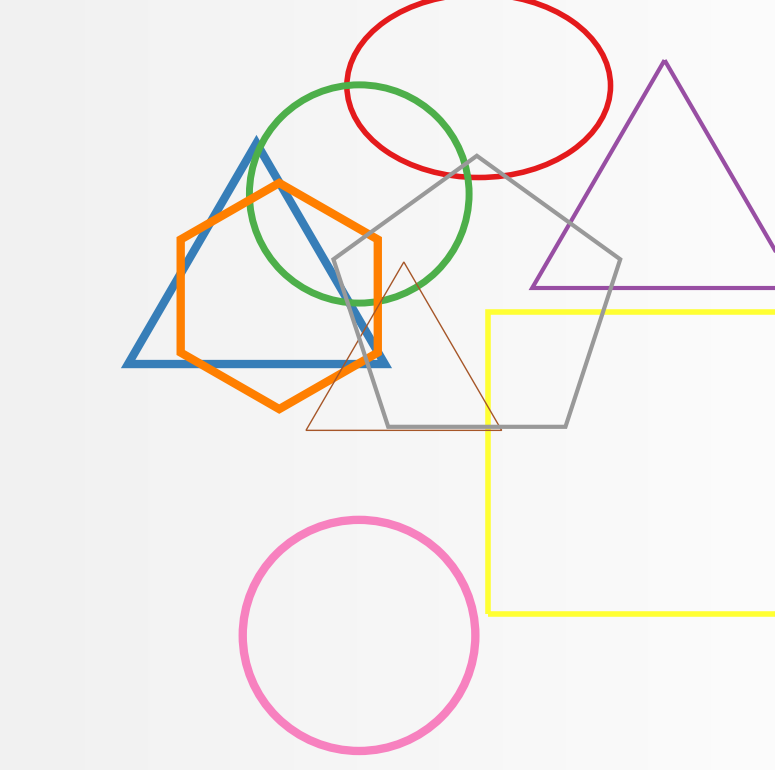[{"shape": "oval", "thickness": 2, "radius": 0.85, "center": [0.618, 0.889]}, {"shape": "triangle", "thickness": 3, "radius": 0.96, "center": [0.331, 0.623]}, {"shape": "circle", "thickness": 2.5, "radius": 0.71, "center": [0.464, 0.748]}, {"shape": "triangle", "thickness": 1.5, "radius": 0.99, "center": [0.858, 0.725]}, {"shape": "hexagon", "thickness": 3, "radius": 0.73, "center": [0.36, 0.616]}, {"shape": "square", "thickness": 2, "radius": 0.98, "center": [0.826, 0.399]}, {"shape": "triangle", "thickness": 0.5, "radius": 0.73, "center": [0.521, 0.514]}, {"shape": "circle", "thickness": 3, "radius": 0.75, "center": [0.463, 0.175]}, {"shape": "pentagon", "thickness": 1.5, "radius": 0.97, "center": [0.615, 0.603]}]